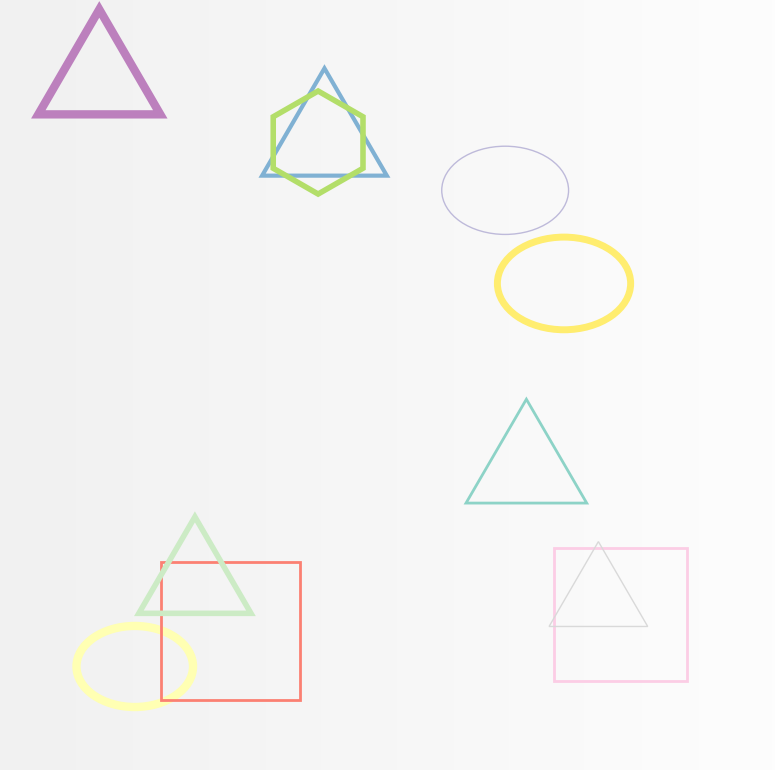[{"shape": "triangle", "thickness": 1, "radius": 0.45, "center": [0.679, 0.392]}, {"shape": "oval", "thickness": 3, "radius": 0.38, "center": [0.174, 0.134]}, {"shape": "oval", "thickness": 0.5, "radius": 0.41, "center": [0.652, 0.753]}, {"shape": "square", "thickness": 1, "radius": 0.45, "center": [0.297, 0.181]}, {"shape": "triangle", "thickness": 1.5, "radius": 0.46, "center": [0.419, 0.818]}, {"shape": "hexagon", "thickness": 2, "radius": 0.33, "center": [0.41, 0.815]}, {"shape": "square", "thickness": 1, "radius": 0.43, "center": [0.801, 0.202]}, {"shape": "triangle", "thickness": 0.5, "radius": 0.37, "center": [0.772, 0.223]}, {"shape": "triangle", "thickness": 3, "radius": 0.45, "center": [0.128, 0.897]}, {"shape": "triangle", "thickness": 2, "radius": 0.42, "center": [0.251, 0.245]}, {"shape": "oval", "thickness": 2.5, "radius": 0.43, "center": [0.728, 0.632]}]